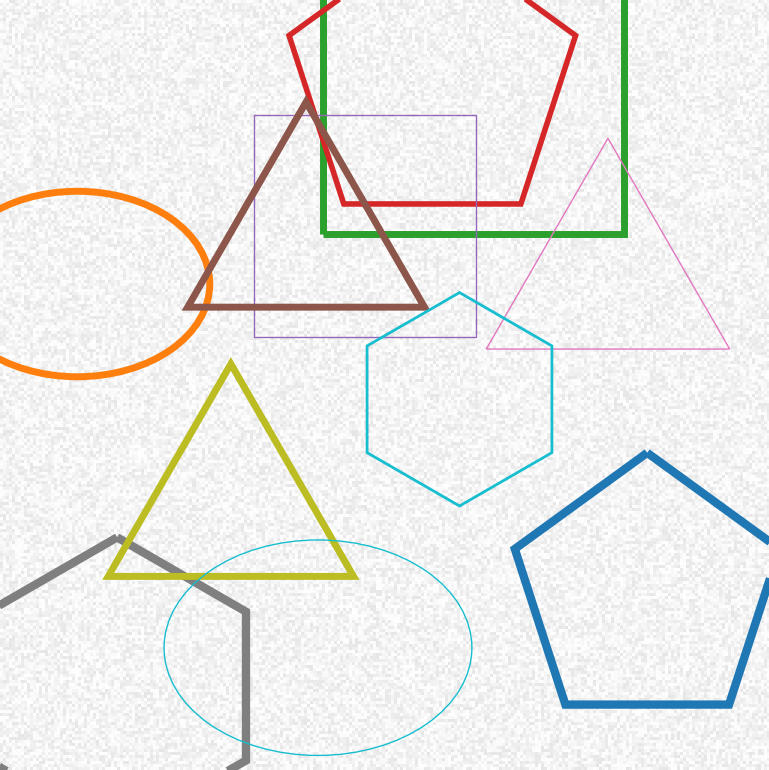[{"shape": "pentagon", "thickness": 3, "radius": 0.9, "center": [0.841, 0.231]}, {"shape": "oval", "thickness": 2.5, "radius": 0.86, "center": [0.1, 0.631]}, {"shape": "square", "thickness": 2.5, "radius": 0.98, "center": [0.615, 0.892]}, {"shape": "pentagon", "thickness": 2, "radius": 0.98, "center": [0.561, 0.893]}, {"shape": "square", "thickness": 0.5, "radius": 0.72, "center": [0.474, 0.707]}, {"shape": "triangle", "thickness": 2.5, "radius": 0.89, "center": [0.397, 0.69]}, {"shape": "triangle", "thickness": 0.5, "radius": 0.91, "center": [0.79, 0.638]}, {"shape": "hexagon", "thickness": 3, "radius": 0.97, "center": [0.152, 0.109]}, {"shape": "triangle", "thickness": 2.5, "radius": 0.92, "center": [0.3, 0.343]}, {"shape": "oval", "thickness": 0.5, "radius": 1.0, "center": [0.413, 0.159]}, {"shape": "hexagon", "thickness": 1, "radius": 0.69, "center": [0.597, 0.481]}]